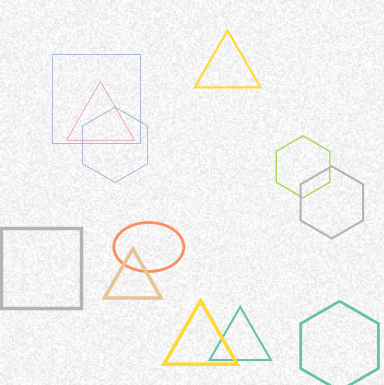[{"shape": "triangle", "thickness": 1.5, "radius": 0.46, "center": [0.624, 0.111]}, {"shape": "hexagon", "thickness": 2, "radius": 0.58, "center": [0.882, 0.101]}, {"shape": "oval", "thickness": 2, "radius": 0.45, "center": [0.386, 0.358]}, {"shape": "square", "thickness": 0.5, "radius": 0.58, "center": [0.249, 0.745]}, {"shape": "hexagon", "thickness": 0.5, "radius": 0.49, "center": [0.299, 0.624]}, {"shape": "triangle", "thickness": 0.5, "radius": 0.51, "center": [0.261, 0.687]}, {"shape": "hexagon", "thickness": 1, "radius": 0.4, "center": [0.787, 0.567]}, {"shape": "triangle", "thickness": 2.5, "radius": 0.55, "center": [0.521, 0.109]}, {"shape": "triangle", "thickness": 1.5, "radius": 0.49, "center": [0.591, 0.822]}, {"shape": "triangle", "thickness": 2.5, "radius": 0.43, "center": [0.345, 0.269]}, {"shape": "square", "thickness": 2.5, "radius": 0.52, "center": [0.106, 0.304]}, {"shape": "hexagon", "thickness": 1.5, "radius": 0.47, "center": [0.862, 0.474]}]